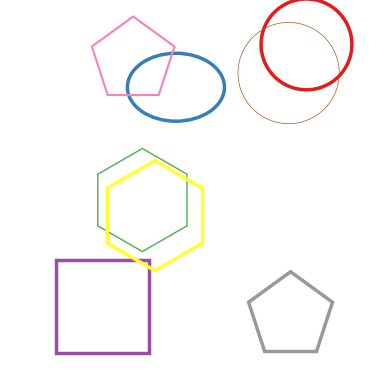[{"shape": "circle", "thickness": 2.5, "radius": 0.59, "center": [0.796, 0.885]}, {"shape": "oval", "thickness": 2.5, "radius": 0.63, "center": [0.457, 0.773]}, {"shape": "hexagon", "thickness": 1, "radius": 0.67, "center": [0.37, 0.48]}, {"shape": "square", "thickness": 2.5, "radius": 0.6, "center": [0.266, 0.204]}, {"shape": "hexagon", "thickness": 2.5, "radius": 0.71, "center": [0.402, 0.44]}, {"shape": "circle", "thickness": 0.5, "radius": 0.66, "center": [0.75, 0.81]}, {"shape": "pentagon", "thickness": 1.5, "radius": 0.56, "center": [0.346, 0.844]}, {"shape": "pentagon", "thickness": 2.5, "radius": 0.57, "center": [0.755, 0.18]}]